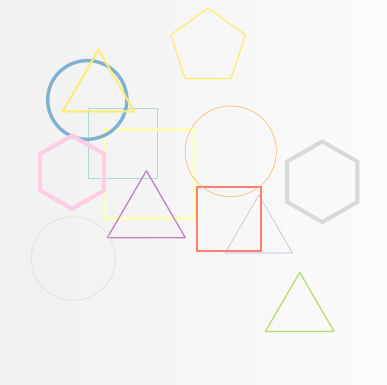[{"shape": "square", "thickness": 0.5, "radius": 0.45, "center": [0.316, 0.628]}, {"shape": "square", "thickness": 2, "radius": 0.58, "center": [0.384, 0.549]}, {"shape": "triangle", "thickness": 0.5, "radius": 0.5, "center": [0.668, 0.393]}, {"shape": "square", "thickness": 1.5, "radius": 0.41, "center": [0.591, 0.431]}, {"shape": "circle", "thickness": 2.5, "radius": 0.51, "center": [0.225, 0.74]}, {"shape": "circle", "thickness": 0.5, "radius": 0.59, "center": [0.595, 0.607]}, {"shape": "triangle", "thickness": 1, "radius": 0.51, "center": [0.774, 0.19]}, {"shape": "hexagon", "thickness": 3, "radius": 0.48, "center": [0.186, 0.553]}, {"shape": "hexagon", "thickness": 3, "radius": 0.52, "center": [0.831, 0.528]}, {"shape": "triangle", "thickness": 1, "radius": 0.58, "center": [0.378, 0.441]}, {"shape": "circle", "thickness": 0.5, "radius": 0.54, "center": [0.189, 0.328]}, {"shape": "pentagon", "thickness": 1, "radius": 0.51, "center": [0.537, 0.878]}, {"shape": "triangle", "thickness": 1.5, "radius": 0.53, "center": [0.254, 0.764]}]